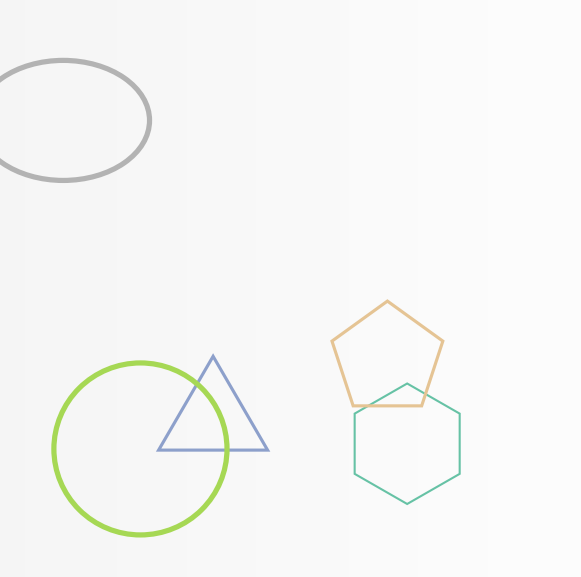[{"shape": "hexagon", "thickness": 1, "radius": 0.52, "center": [0.701, 0.231]}, {"shape": "triangle", "thickness": 1.5, "radius": 0.54, "center": [0.367, 0.274]}, {"shape": "circle", "thickness": 2.5, "radius": 0.74, "center": [0.242, 0.222]}, {"shape": "pentagon", "thickness": 1.5, "radius": 0.5, "center": [0.667, 0.377]}, {"shape": "oval", "thickness": 2.5, "radius": 0.74, "center": [0.109, 0.791]}]